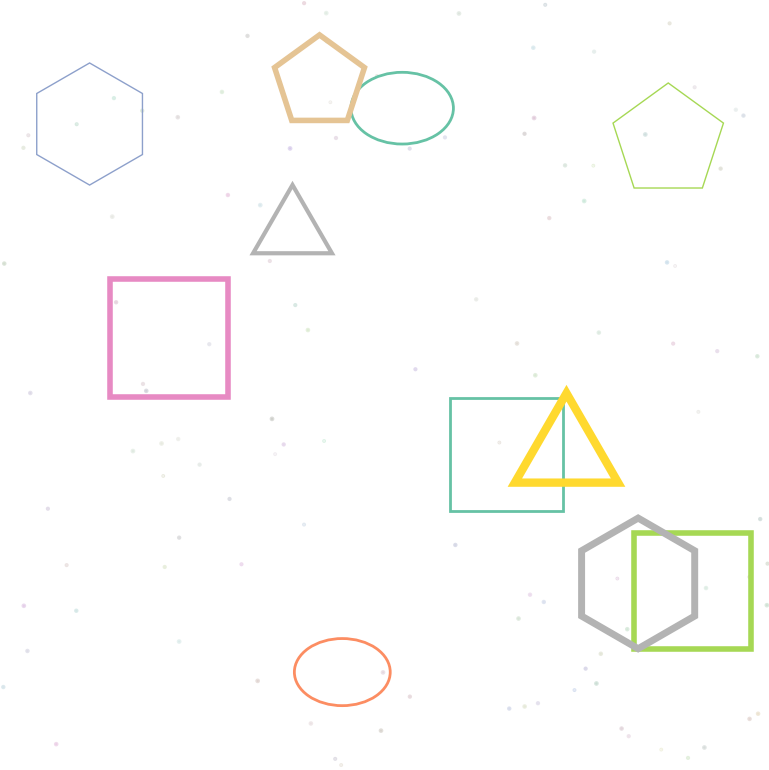[{"shape": "oval", "thickness": 1, "radius": 0.33, "center": [0.522, 0.86]}, {"shape": "square", "thickness": 1, "radius": 0.37, "center": [0.657, 0.41]}, {"shape": "oval", "thickness": 1, "radius": 0.31, "center": [0.445, 0.127]}, {"shape": "hexagon", "thickness": 0.5, "radius": 0.4, "center": [0.116, 0.839]}, {"shape": "square", "thickness": 2, "radius": 0.38, "center": [0.219, 0.561]}, {"shape": "pentagon", "thickness": 0.5, "radius": 0.38, "center": [0.868, 0.817]}, {"shape": "square", "thickness": 2, "radius": 0.38, "center": [0.9, 0.232]}, {"shape": "triangle", "thickness": 3, "radius": 0.39, "center": [0.736, 0.412]}, {"shape": "pentagon", "thickness": 2, "radius": 0.31, "center": [0.415, 0.893]}, {"shape": "triangle", "thickness": 1.5, "radius": 0.3, "center": [0.38, 0.701]}, {"shape": "hexagon", "thickness": 2.5, "radius": 0.42, "center": [0.829, 0.242]}]